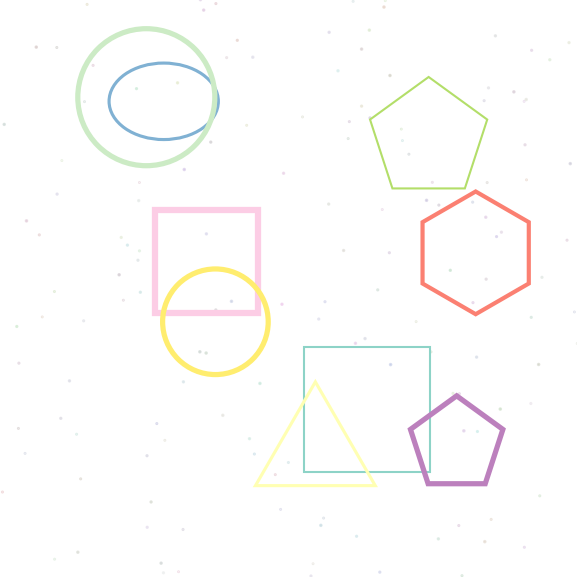[{"shape": "square", "thickness": 1, "radius": 0.54, "center": [0.635, 0.29]}, {"shape": "triangle", "thickness": 1.5, "radius": 0.6, "center": [0.546, 0.218]}, {"shape": "hexagon", "thickness": 2, "radius": 0.53, "center": [0.824, 0.561]}, {"shape": "oval", "thickness": 1.5, "radius": 0.47, "center": [0.283, 0.824]}, {"shape": "pentagon", "thickness": 1, "radius": 0.53, "center": [0.742, 0.759]}, {"shape": "square", "thickness": 3, "radius": 0.45, "center": [0.358, 0.546]}, {"shape": "pentagon", "thickness": 2.5, "radius": 0.42, "center": [0.791, 0.23]}, {"shape": "circle", "thickness": 2.5, "radius": 0.59, "center": [0.253, 0.831]}, {"shape": "circle", "thickness": 2.5, "radius": 0.46, "center": [0.373, 0.442]}]